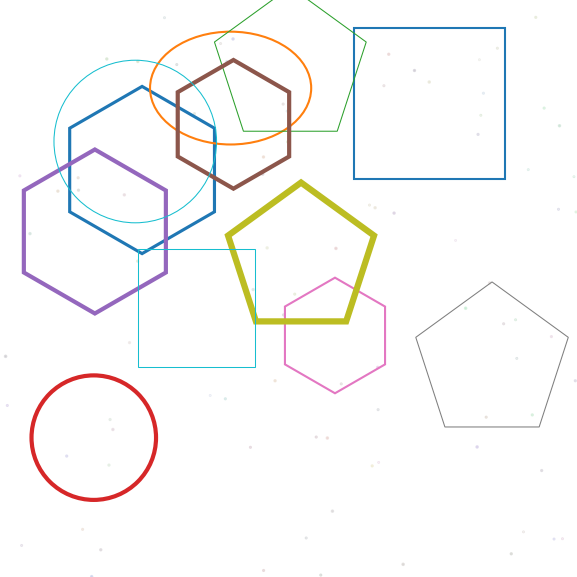[{"shape": "hexagon", "thickness": 1.5, "radius": 0.72, "center": [0.246, 0.705]}, {"shape": "square", "thickness": 1, "radius": 0.65, "center": [0.744, 0.819]}, {"shape": "oval", "thickness": 1, "radius": 0.7, "center": [0.399, 0.847]}, {"shape": "pentagon", "thickness": 0.5, "radius": 0.69, "center": [0.503, 0.884]}, {"shape": "circle", "thickness": 2, "radius": 0.54, "center": [0.162, 0.241]}, {"shape": "hexagon", "thickness": 2, "radius": 0.71, "center": [0.164, 0.598]}, {"shape": "hexagon", "thickness": 2, "radius": 0.56, "center": [0.404, 0.784]}, {"shape": "hexagon", "thickness": 1, "radius": 0.5, "center": [0.58, 0.418]}, {"shape": "pentagon", "thickness": 0.5, "radius": 0.69, "center": [0.852, 0.372]}, {"shape": "pentagon", "thickness": 3, "radius": 0.66, "center": [0.521, 0.55]}, {"shape": "square", "thickness": 0.5, "radius": 0.51, "center": [0.34, 0.466]}, {"shape": "circle", "thickness": 0.5, "radius": 0.7, "center": [0.234, 0.754]}]